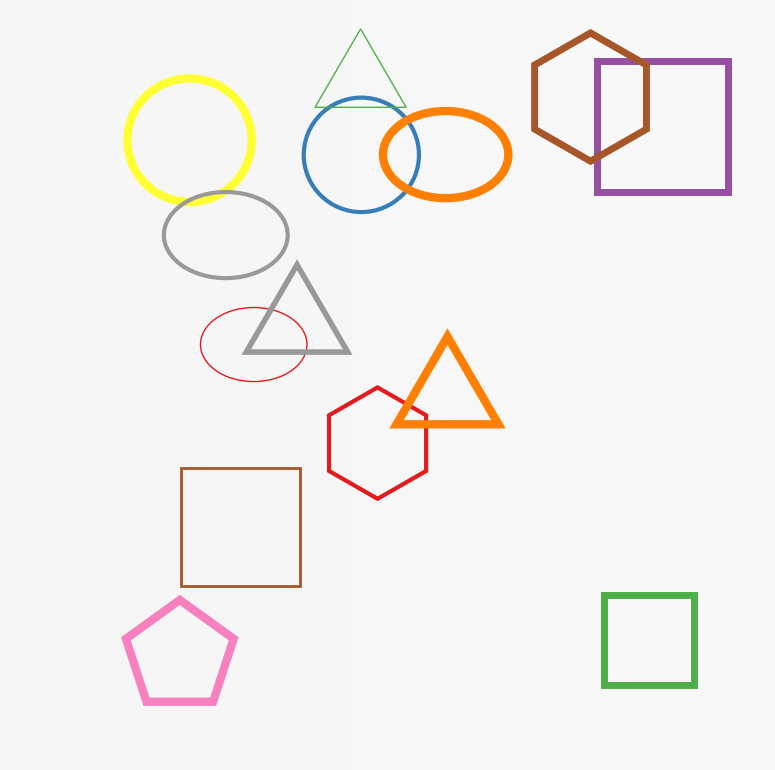[{"shape": "hexagon", "thickness": 1.5, "radius": 0.36, "center": [0.487, 0.425]}, {"shape": "oval", "thickness": 0.5, "radius": 0.34, "center": [0.327, 0.553]}, {"shape": "circle", "thickness": 1.5, "radius": 0.37, "center": [0.466, 0.799]}, {"shape": "square", "thickness": 2.5, "radius": 0.29, "center": [0.837, 0.169]}, {"shape": "triangle", "thickness": 0.5, "radius": 0.34, "center": [0.465, 0.895]}, {"shape": "square", "thickness": 2.5, "radius": 0.43, "center": [0.855, 0.835]}, {"shape": "triangle", "thickness": 3, "radius": 0.38, "center": [0.577, 0.487]}, {"shape": "oval", "thickness": 3, "radius": 0.4, "center": [0.575, 0.799]}, {"shape": "circle", "thickness": 3, "radius": 0.4, "center": [0.245, 0.818]}, {"shape": "hexagon", "thickness": 2.5, "radius": 0.42, "center": [0.762, 0.874]}, {"shape": "square", "thickness": 1, "radius": 0.38, "center": [0.31, 0.316]}, {"shape": "pentagon", "thickness": 3, "radius": 0.37, "center": [0.232, 0.148]}, {"shape": "oval", "thickness": 1.5, "radius": 0.4, "center": [0.291, 0.695]}, {"shape": "triangle", "thickness": 2, "radius": 0.38, "center": [0.383, 0.581]}]